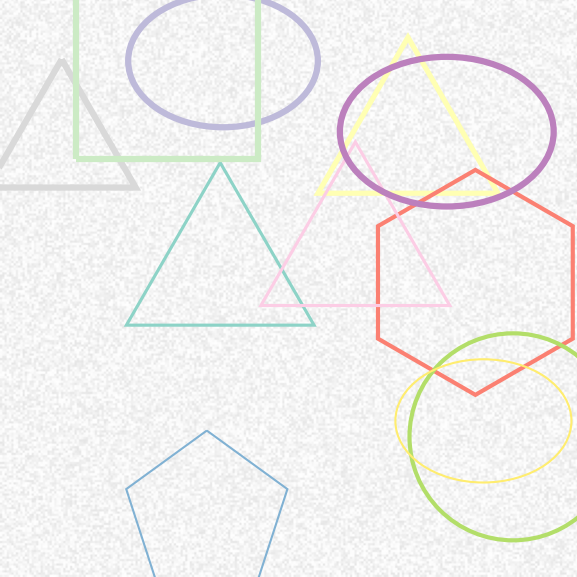[{"shape": "triangle", "thickness": 1.5, "radius": 0.94, "center": [0.381, 0.53]}, {"shape": "triangle", "thickness": 2.5, "radius": 0.9, "center": [0.706, 0.755]}, {"shape": "oval", "thickness": 3, "radius": 0.82, "center": [0.386, 0.894]}, {"shape": "hexagon", "thickness": 2, "radius": 0.97, "center": [0.823, 0.51]}, {"shape": "pentagon", "thickness": 1, "radius": 0.73, "center": [0.358, 0.107]}, {"shape": "circle", "thickness": 2, "radius": 0.9, "center": [0.888, 0.243]}, {"shape": "triangle", "thickness": 1.5, "radius": 0.94, "center": [0.615, 0.565]}, {"shape": "triangle", "thickness": 3, "radius": 0.74, "center": [0.107, 0.748]}, {"shape": "oval", "thickness": 3, "radius": 0.93, "center": [0.774, 0.771]}, {"shape": "square", "thickness": 3, "radius": 0.78, "center": [0.289, 0.881]}, {"shape": "oval", "thickness": 1, "radius": 0.76, "center": [0.837, 0.27]}]